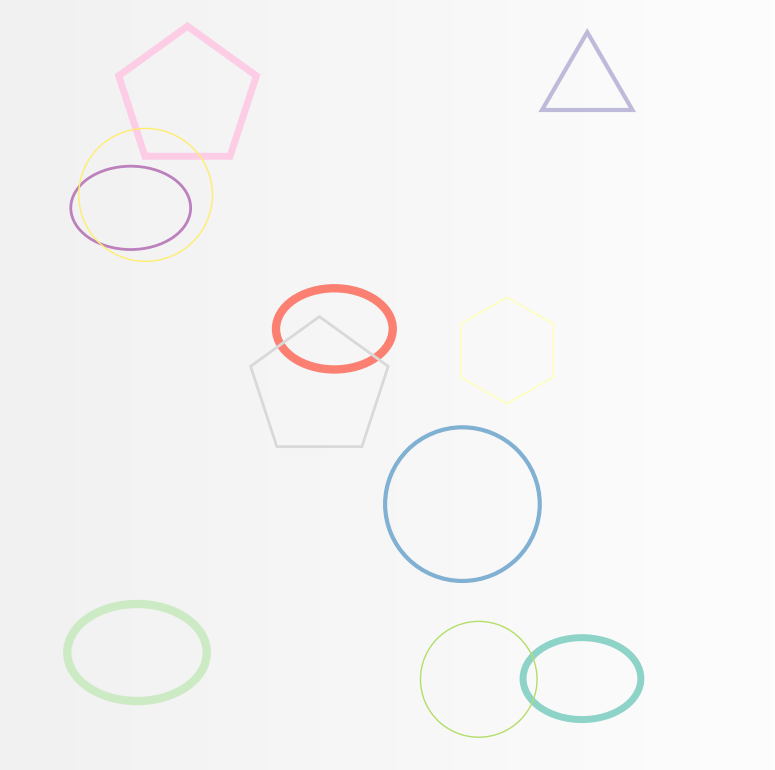[{"shape": "oval", "thickness": 2.5, "radius": 0.38, "center": [0.751, 0.119]}, {"shape": "hexagon", "thickness": 0.5, "radius": 0.35, "center": [0.654, 0.545]}, {"shape": "triangle", "thickness": 1.5, "radius": 0.34, "center": [0.758, 0.891]}, {"shape": "oval", "thickness": 3, "radius": 0.38, "center": [0.431, 0.573]}, {"shape": "circle", "thickness": 1.5, "radius": 0.5, "center": [0.597, 0.345]}, {"shape": "circle", "thickness": 0.5, "radius": 0.38, "center": [0.618, 0.118]}, {"shape": "pentagon", "thickness": 2.5, "radius": 0.47, "center": [0.242, 0.873]}, {"shape": "pentagon", "thickness": 1, "radius": 0.47, "center": [0.412, 0.495]}, {"shape": "oval", "thickness": 1, "radius": 0.39, "center": [0.169, 0.73]}, {"shape": "oval", "thickness": 3, "radius": 0.45, "center": [0.177, 0.153]}, {"shape": "circle", "thickness": 0.5, "radius": 0.43, "center": [0.188, 0.747]}]